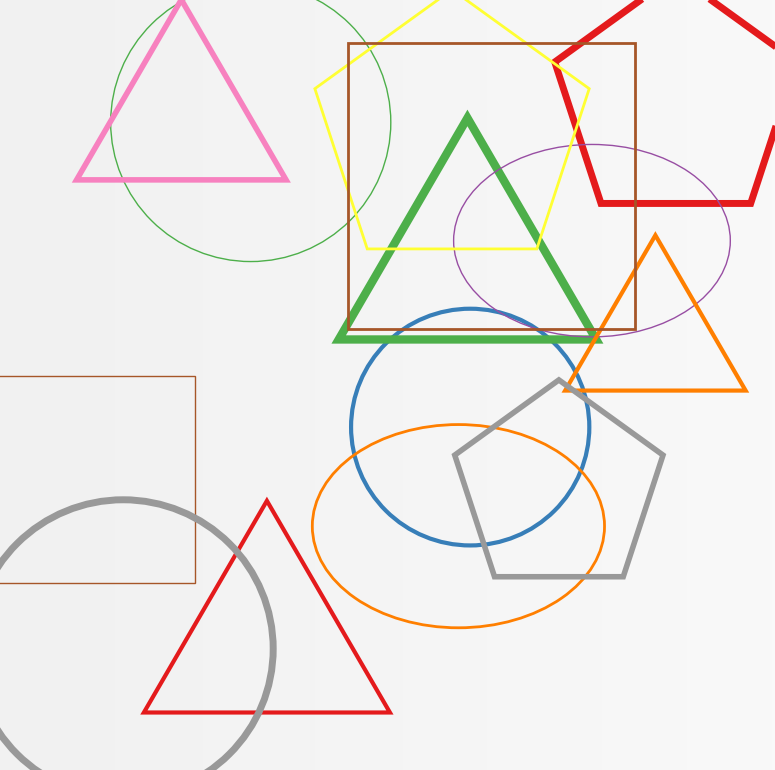[{"shape": "triangle", "thickness": 1.5, "radius": 0.92, "center": [0.344, 0.166]}, {"shape": "pentagon", "thickness": 2.5, "radius": 0.82, "center": [0.872, 0.869]}, {"shape": "circle", "thickness": 1.5, "radius": 0.77, "center": [0.607, 0.445]}, {"shape": "triangle", "thickness": 3, "radius": 0.96, "center": [0.603, 0.655]}, {"shape": "circle", "thickness": 0.5, "radius": 0.9, "center": [0.324, 0.841]}, {"shape": "oval", "thickness": 0.5, "radius": 0.89, "center": [0.764, 0.687]}, {"shape": "oval", "thickness": 1, "radius": 0.94, "center": [0.592, 0.317]}, {"shape": "triangle", "thickness": 1.5, "radius": 0.67, "center": [0.846, 0.56]}, {"shape": "pentagon", "thickness": 1, "radius": 0.93, "center": [0.583, 0.827]}, {"shape": "square", "thickness": 0.5, "radius": 0.68, "center": [0.116, 0.377]}, {"shape": "square", "thickness": 1, "radius": 0.93, "center": [0.634, 0.759]}, {"shape": "triangle", "thickness": 2, "radius": 0.78, "center": [0.234, 0.844]}, {"shape": "pentagon", "thickness": 2, "radius": 0.71, "center": [0.721, 0.365]}, {"shape": "circle", "thickness": 2.5, "radius": 0.97, "center": [0.159, 0.157]}]